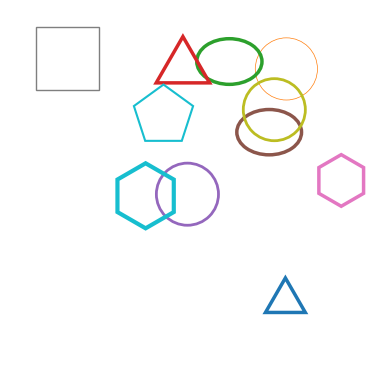[{"shape": "triangle", "thickness": 2.5, "radius": 0.3, "center": [0.741, 0.218]}, {"shape": "circle", "thickness": 0.5, "radius": 0.4, "center": [0.744, 0.821]}, {"shape": "oval", "thickness": 2.5, "radius": 0.42, "center": [0.596, 0.84]}, {"shape": "triangle", "thickness": 2.5, "radius": 0.4, "center": [0.475, 0.825]}, {"shape": "circle", "thickness": 2, "radius": 0.4, "center": [0.487, 0.496]}, {"shape": "oval", "thickness": 2.5, "radius": 0.42, "center": [0.699, 0.657]}, {"shape": "hexagon", "thickness": 2.5, "radius": 0.34, "center": [0.886, 0.531]}, {"shape": "square", "thickness": 1, "radius": 0.41, "center": [0.176, 0.847]}, {"shape": "circle", "thickness": 2, "radius": 0.4, "center": [0.713, 0.715]}, {"shape": "hexagon", "thickness": 3, "radius": 0.42, "center": [0.378, 0.491]}, {"shape": "pentagon", "thickness": 1.5, "radius": 0.4, "center": [0.425, 0.7]}]